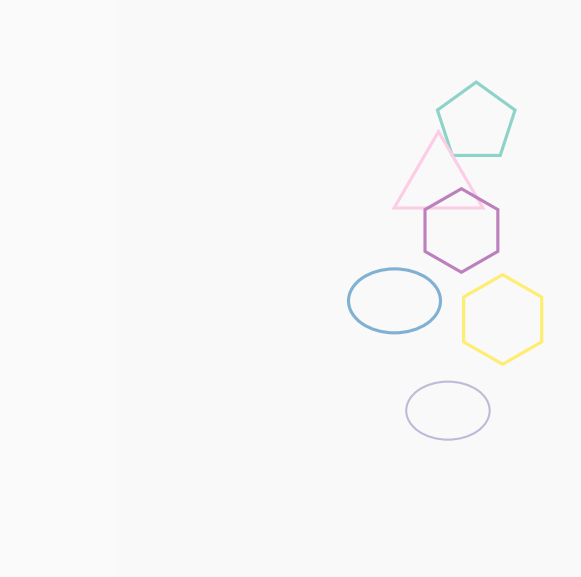[{"shape": "pentagon", "thickness": 1.5, "radius": 0.35, "center": [0.819, 0.787]}, {"shape": "oval", "thickness": 1, "radius": 0.36, "center": [0.771, 0.288]}, {"shape": "oval", "thickness": 1.5, "radius": 0.4, "center": [0.679, 0.478]}, {"shape": "triangle", "thickness": 1.5, "radius": 0.44, "center": [0.754, 0.683]}, {"shape": "hexagon", "thickness": 1.5, "radius": 0.36, "center": [0.794, 0.6]}, {"shape": "hexagon", "thickness": 1.5, "radius": 0.39, "center": [0.865, 0.446]}]